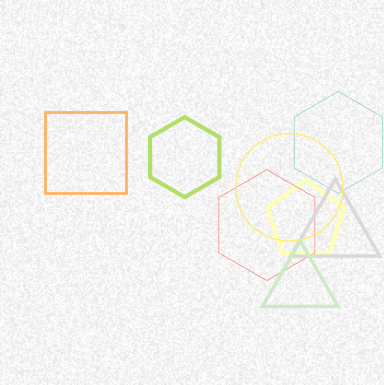[{"shape": "hexagon", "thickness": 0.5, "radius": 0.66, "center": [0.879, 0.63]}, {"shape": "pentagon", "thickness": 3, "radius": 0.52, "center": [0.794, 0.428]}, {"shape": "hexagon", "thickness": 0.5, "radius": 0.72, "center": [0.693, 0.415]}, {"shape": "square", "thickness": 2, "radius": 0.53, "center": [0.222, 0.604]}, {"shape": "hexagon", "thickness": 3, "radius": 0.52, "center": [0.48, 0.592]}, {"shape": "triangle", "thickness": 2.5, "radius": 0.67, "center": [0.871, 0.402]}, {"shape": "triangle", "thickness": 2.5, "radius": 0.57, "center": [0.78, 0.261]}, {"shape": "circle", "thickness": 1, "radius": 0.7, "center": [0.751, 0.514]}]